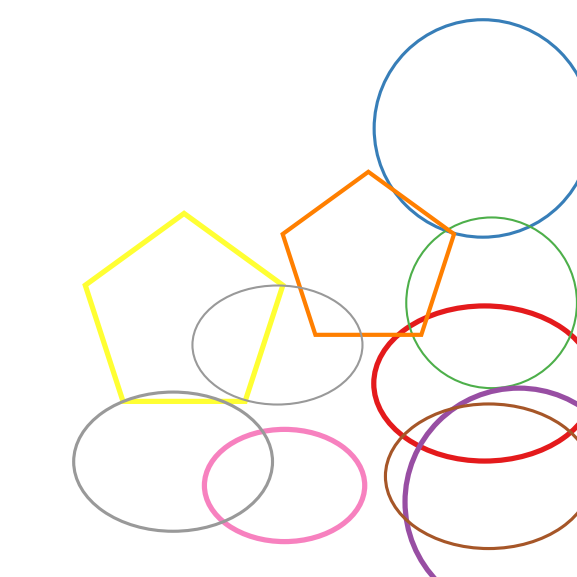[{"shape": "oval", "thickness": 2.5, "radius": 0.96, "center": [0.839, 0.335]}, {"shape": "circle", "thickness": 1.5, "radius": 0.94, "center": [0.836, 0.777]}, {"shape": "circle", "thickness": 1, "radius": 0.74, "center": [0.851, 0.475]}, {"shape": "circle", "thickness": 2.5, "radius": 0.99, "center": [0.898, 0.13]}, {"shape": "pentagon", "thickness": 2, "radius": 0.78, "center": [0.638, 0.546]}, {"shape": "pentagon", "thickness": 2.5, "radius": 0.9, "center": [0.319, 0.45]}, {"shape": "oval", "thickness": 1.5, "radius": 0.89, "center": [0.846, 0.174]}, {"shape": "oval", "thickness": 2.5, "radius": 0.69, "center": [0.493, 0.158]}, {"shape": "oval", "thickness": 1, "radius": 0.74, "center": [0.48, 0.402]}, {"shape": "oval", "thickness": 1.5, "radius": 0.86, "center": [0.3, 0.2]}]